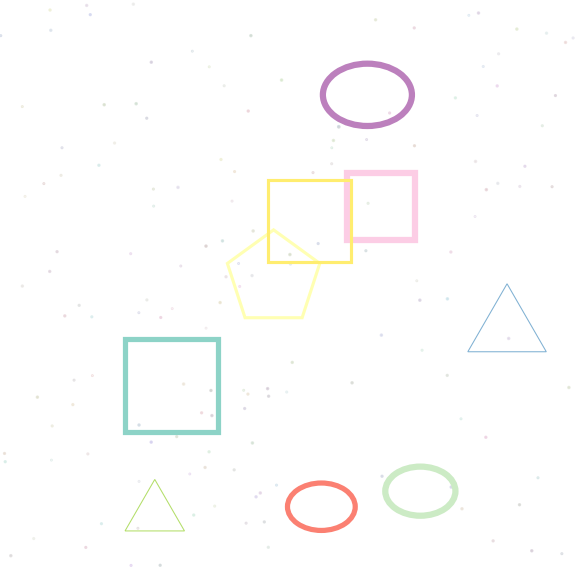[{"shape": "square", "thickness": 2.5, "radius": 0.4, "center": [0.297, 0.332]}, {"shape": "pentagon", "thickness": 1.5, "radius": 0.42, "center": [0.474, 0.517]}, {"shape": "oval", "thickness": 2.5, "radius": 0.29, "center": [0.556, 0.122]}, {"shape": "triangle", "thickness": 0.5, "radius": 0.39, "center": [0.878, 0.429]}, {"shape": "triangle", "thickness": 0.5, "radius": 0.3, "center": [0.268, 0.109]}, {"shape": "square", "thickness": 3, "radius": 0.29, "center": [0.659, 0.642]}, {"shape": "oval", "thickness": 3, "radius": 0.39, "center": [0.636, 0.835]}, {"shape": "oval", "thickness": 3, "radius": 0.3, "center": [0.728, 0.149]}, {"shape": "square", "thickness": 1.5, "radius": 0.36, "center": [0.536, 0.616]}]